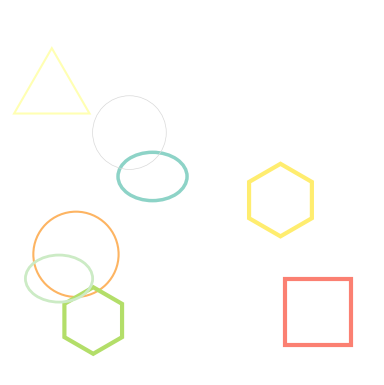[{"shape": "oval", "thickness": 2.5, "radius": 0.45, "center": [0.396, 0.542]}, {"shape": "triangle", "thickness": 1.5, "radius": 0.57, "center": [0.135, 0.762]}, {"shape": "square", "thickness": 3, "radius": 0.43, "center": [0.825, 0.189]}, {"shape": "circle", "thickness": 1.5, "radius": 0.55, "center": [0.197, 0.339]}, {"shape": "hexagon", "thickness": 3, "radius": 0.43, "center": [0.242, 0.168]}, {"shape": "circle", "thickness": 0.5, "radius": 0.48, "center": [0.336, 0.656]}, {"shape": "oval", "thickness": 2, "radius": 0.44, "center": [0.153, 0.276]}, {"shape": "hexagon", "thickness": 3, "radius": 0.47, "center": [0.729, 0.48]}]